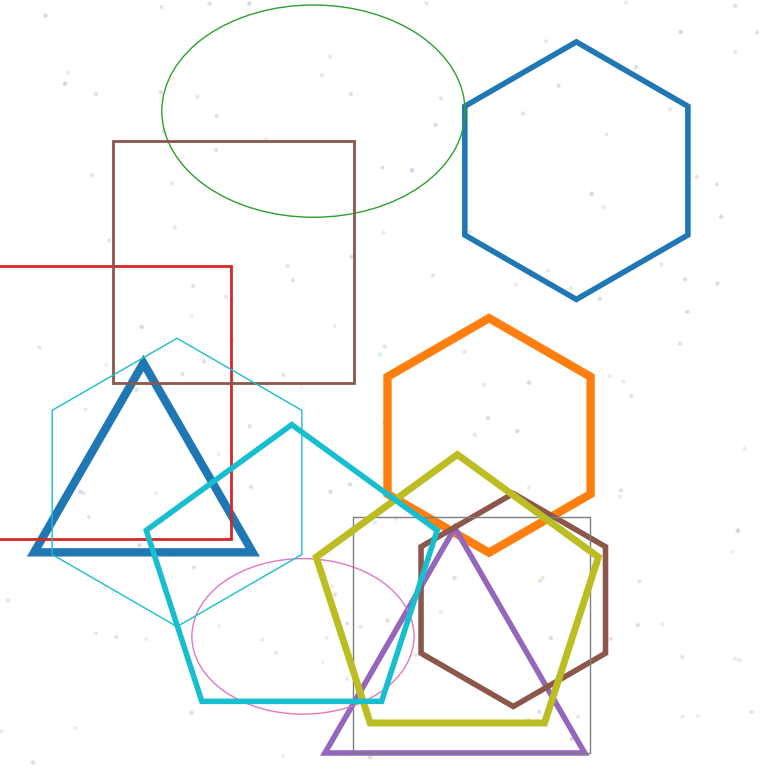[{"shape": "hexagon", "thickness": 2, "radius": 0.84, "center": [0.749, 0.778]}, {"shape": "triangle", "thickness": 3, "radius": 0.82, "center": [0.186, 0.365]}, {"shape": "hexagon", "thickness": 3, "radius": 0.76, "center": [0.635, 0.435]}, {"shape": "oval", "thickness": 0.5, "radius": 0.98, "center": [0.407, 0.856]}, {"shape": "square", "thickness": 1, "radius": 0.89, "center": [0.123, 0.477]}, {"shape": "triangle", "thickness": 2, "radius": 0.97, "center": [0.591, 0.119]}, {"shape": "hexagon", "thickness": 2, "radius": 0.69, "center": [0.667, 0.221]}, {"shape": "square", "thickness": 1, "radius": 0.78, "center": [0.304, 0.66]}, {"shape": "oval", "thickness": 0.5, "radius": 0.72, "center": [0.393, 0.174]}, {"shape": "square", "thickness": 0.5, "radius": 0.77, "center": [0.612, 0.175]}, {"shape": "pentagon", "thickness": 2.5, "radius": 0.96, "center": [0.594, 0.217]}, {"shape": "pentagon", "thickness": 2, "radius": 0.99, "center": [0.379, 0.25]}, {"shape": "hexagon", "thickness": 0.5, "radius": 0.94, "center": [0.23, 0.373]}]